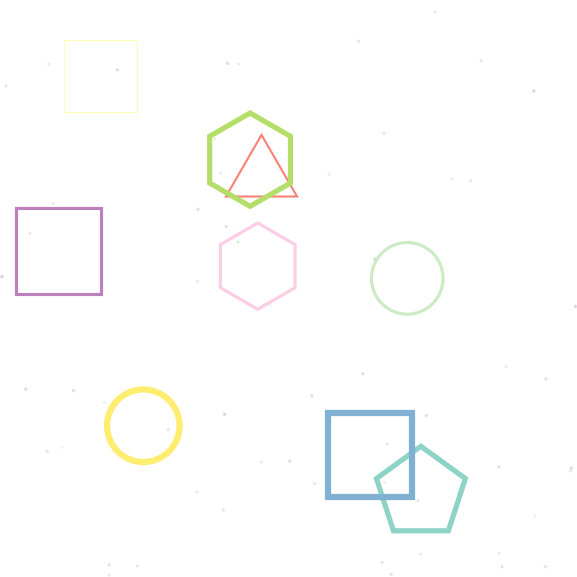[{"shape": "pentagon", "thickness": 2.5, "radius": 0.4, "center": [0.729, 0.145]}, {"shape": "square", "thickness": 0.5, "radius": 0.31, "center": [0.174, 0.868]}, {"shape": "triangle", "thickness": 1, "radius": 0.36, "center": [0.453, 0.694]}, {"shape": "square", "thickness": 3, "radius": 0.36, "center": [0.641, 0.211]}, {"shape": "hexagon", "thickness": 2.5, "radius": 0.4, "center": [0.433, 0.723]}, {"shape": "hexagon", "thickness": 1.5, "radius": 0.37, "center": [0.446, 0.538]}, {"shape": "square", "thickness": 1.5, "radius": 0.37, "center": [0.102, 0.565]}, {"shape": "circle", "thickness": 1.5, "radius": 0.31, "center": [0.705, 0.517]}, {"shape": "circle", "thickness": 3, "radius": 0.31, "center": [0.248, 0.262]}]